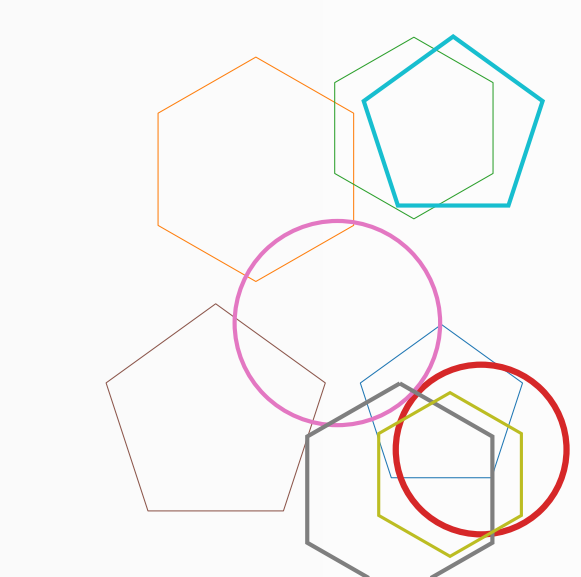[{"shape": "pentagon", "thickness": 0.5, "radius": 0.73, "center": [0.759, 0.291]}, {"shape": "hexagon", "thickness": 0.5, "radius": 0.97, "center": [0.44, 0.706]}, {"shape": "hexagon", "thickness": 0.5, "radius": 0.79, "center": [0.712, 0.777]}, {"shape": "circle", "thickness": 3, "radius": 0.73, "center": [0.828, 0.221]}, {"shape": "pentagon", "thickness": 0.5, "radius": 0.99, "center": [0.371, 0.275]}, {"shape": "circle", "thickness": 2, "radius": 0.88, "center": [0.58, 0.44]}, {"shape": "hexagon", "thickness": 2, "radius": 0.92, "center": [0.688, 0.151]}, {"shape": "hexagon", "thickness": 1.5, "radius": 0.71, "center": [0.774, 0.177]}, {"shape": "pentagon", "thickness": 2, "radius": 0.81, "center": [0.78, 0.774]}]